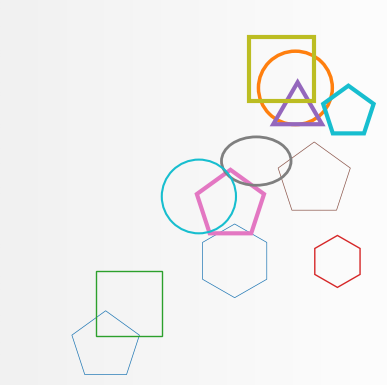[{"shape": "hexagon", "thickness": 0.5, "radius": 0.48, "center": [0.606, 0.323]}, {"shape": "pentagon", "thickness": 0.5, "radius": 0.46, "center": [0.273, 0.101]}, {"shape": "circle", "thickness": 2.5, "radius": 0.48, "center": [0.762, 0.772]}, {"shape": "square", "thickness": 1, "radius": 0.42, "center": [0.333, 0.212]}, {"shape": "hexagon", "thickness": 1, "radius": 0.34, "center": [0.871, 0.321]}, {"shape": "triangle", "thickness": 3, "radius": 0.36, "center": [0.768, 0.714]}, {"shape": "pentagon", "thickness": 0.5, "radius": 0.49, "center": [0.811, 0.533]}, {"shape": "pentagon", "thickness": 3, "radius": 0.46, "center": [0.595, 0.468]}, {"shape": "oval", "thickness": 2, "radius": 0.45, "center": [0.661, 0.582]}, {"shape": "square", "thickness": 3, "radius": 0.42, "center": [0.726, 0.82]}, {"shape": "circle", "thickness": 1.5, "radius": 0.48, "center": [0.513, 0.49]}, {"shape": "pentagon", "thickness": 3, "radius": 0.34, "center": [0.899, 0.709]}]